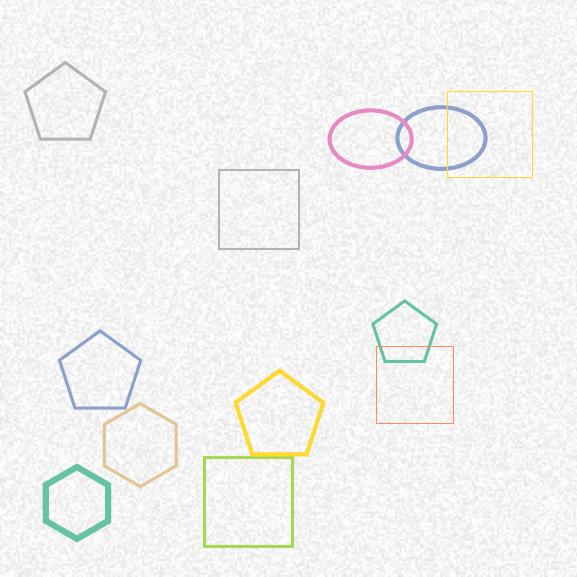[{"shape": "pentagon", "thickness": 1.5, "radius": 0.29, "center": [0.701, 0.42]}, {"shape": "hexagon", "thickness": 3, "radius": 0.31, "center": [0.133, 0.128]}, {"shape": "square", "thickness": 0.5, "radius": 0.33, "center": [0.718, 0.334]}, {"shape": "oval", "thickness": 2, "radius": 0.38, "center": [0.764, 0.76]}, {"shape": "pentagon", "thickness": 1.5, "radius": 0.37, "center": [0.173, 0.352]}, {"shape": "oval", "thickness": 2, "radius": 0.36, "center": [0.642, 0.758]}, {"shape": "square", "thickness": 1.5, "radius": 0.38, "center": [0.429, 0.131]}, {"shape": "square", "thickness": 0.5, "radius": 0.37, "center": [0.847, 0.767]}, {"shape": "pentagon", "thickness": 2, "radius": 0.4, "center": [0.484, 0.277]}, {"shape": "hexagon", "thickness": 1.5, "radius": 0.36, "center": [0.243, 0.228]}, {"shape": "square", "thickness": 1, "radius": 0.35, "center": [0.449, 0.636]}, {"shape": "pentagon", "thickness": 1.5, "radius": 0.37, "center": [0.113, 0.818]}]